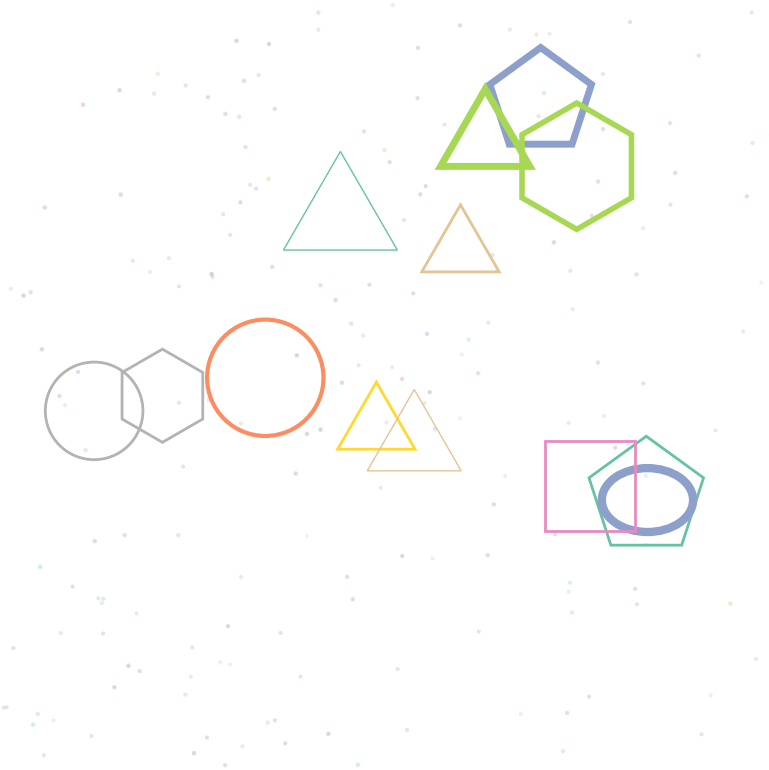[{"shape": "pentagon", "thickness": 1, "radius": 0.39, "center": [0.839, 0.355]}, {"shape": "triangle", "thickness": 0.5, "radius": 0.43, "center": [0.442, 0.718]}, {"shape": "circle", "thickness": 1.5, "radius": 0.38, "center": [0.345, 0.509]}, {"shape": "oval", "thickness": 3, "radius": 0.3, "center": [0.841, 0.351]}, {"shape": "pentagon", "thickness": 2.5, "radius": 0.35, "center": [0.702, 0.869]}, {"shape": "square", "thickness": 1, "radius": 0.29, "center": [0.766, 0.369]}, {"shape": "triangle", "thickness": 2.5, "radius": 0.33, "center": [0.63, 0.817]}, {"shape": "hexagon", "thickness": 2, "radius": 0.41, "center": [0.749, 0.784]}, {"shape": "triangle", "thickness": 1, "radius": 0.29, "center": [0.489, 0.446]}, {"shape": "triangle", "thickness": 1, "radius": 0.29, "center": [0.598, 0.676]}, {"shape": "triangle", "thickness": 0.5, "radius": 0.35, "center": [0.538, 0.424]}, {"shape": "hexagon", "thickness": 1, "radius": 0.3, "center": [0.211, 0.486]}, {"shape": "circle", "thickness": 1, "radius": 0.32, "center": [0.122, 0.466]}]